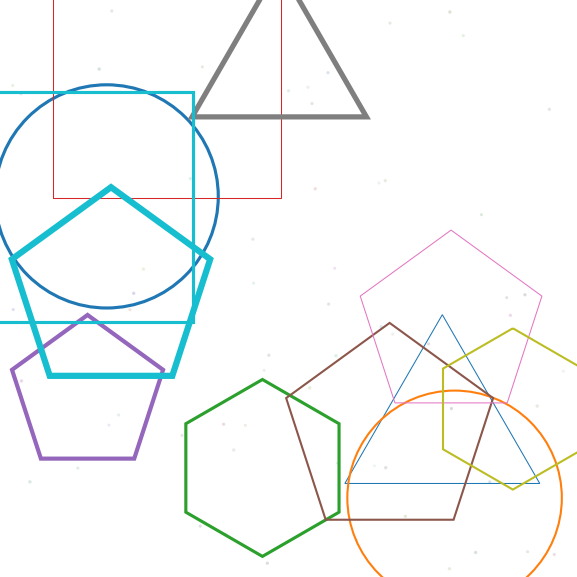[{"shape": "circle", "thickness": 1.5, "radius": 0.97, "center": [0.185, 0.659]}, {"shape": "triangle", "thickness": 0.5, "radius": 0.97, "center": [0.766, 0.259]}, {"shape": "circle", "thickness": 1, "radius": 0.93, "center": [0.787, 0.137]}, {"shape": "hexagon", "thickness": 1.5, "radius": 0.77, "center": [0.454, 0.189]}, {"shape": "square", "thickness": 0.5, "radius": 0.98, "center": [0.29, 0.853]}, {"shape": "pentagon", "thickness": 2, "radius": 0.69, "center": [0.152, 0.316]}, {"shape": "pentagon", "thickness": 1, "radius": 0.94, "center": [0.675, 0.252]}, {"shape": "pentagon", "thickness": 0.5, "radius": 0.83, "center": [0.781, 0.435]}, {"shape": "triangle", "thickness": 2.5, "radius": 0.87, "center": [0.484, 0.884]}, {"shape": "hexagon", "thickness": 1, "radius": 0.7, "center": [0.888, 0.291]}, {"shape": "pentagon", "thickness": 3, "radius": 0.9, "center": [0.192, 0.494]}, {"shape": "square", "thickness": 1.5, "radius": 1.0, "center": [0.136, 0.64]}]